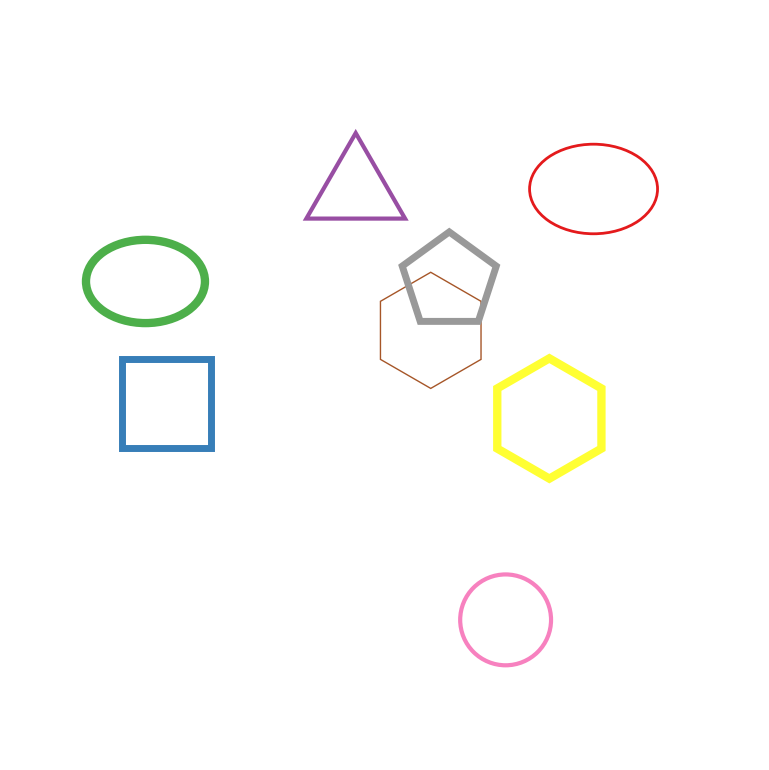[{"shape": "oval", "thickness": 1, "radius": 0.42, "center": [0.771, 0.755]}, {"shape": "square", "thickness": 2.5, "radius": 0.29, "center": [0.216, 0.476]}, {"shape": "oval", "thickness": 3, "radius": 0.39, "center": [0.189, 0.634]}, {"shape": "triangle", "thickness": 1.5, "radius": 0.37, "center": [0.462, 0.753]}, {"shape": "hexagon", "thickness": 3, "radius": 0.39, "center": [0.713, 0.457]}, {"shape": "hexagon", "thickness": 0.5, "radius": 0.38, "center": [0.559, 0.571]}, {"shape": "circle", "thickness": 1.5, "radius": 0.29, "center": [0.657, 0.195]}, {"shape": "pentagon", "thickness": 2.5, "radius": 0.32, "center": [0.583, 0.635]}]